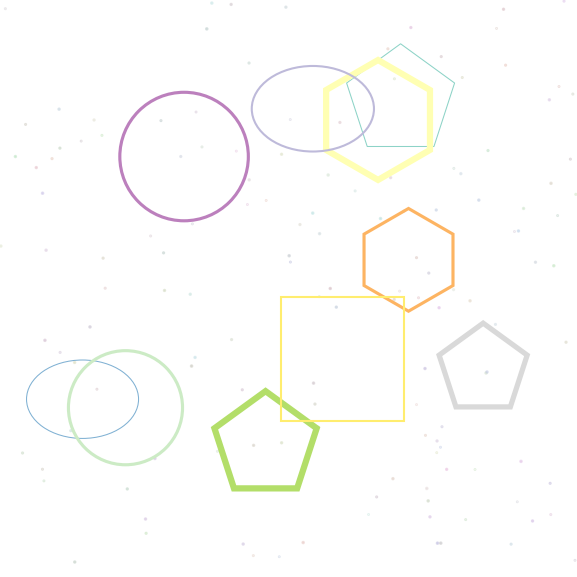[{"shape": "pentagon", "thickness": 0.5, "radius": 0.49, "center": [0.694, 0.825]}, {"shape": "hexagon", "thickness": 3, "radius": 0.52, "center": [0.655, 0.791]}, {"shape": "oval", "thickness": 1, "radius": 0.53, "center": [0.542, 0.811]}, {"shape": "oval", "thickness": 0.5, "radius": 0.48, "center": [0.143, 0.308]}, {"shape": "hexagon", "thickness": 1.5, "radius": 0.44, "center": [0.707, 0.549]}, {"shape": "pentagon", "thickness": 3, "radius": 0.47, "center": [0.46, 0.229]}, {"shape": "pentagon", "thickness": 2.5, "radius": 0.4, "center": [0.837, 0.359]}, {"shape": "circle", "thickness": 1.5, "radius": 0.56, "center": [0.319, 0.728]}, {"shape": "circle", "thickness": 1.5, "radius": 0.49, "center": [0.217, 0.293]}, {"shape": "square", "thickness": 1, "radius": 0.54, "center": [0.593, 0.377]}]